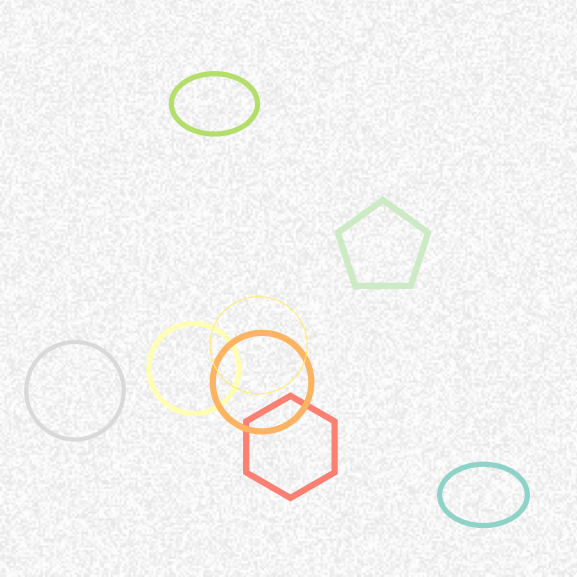[{"shape": "oval", "thickness": 2.5, "radius": 0.38, "center": [0.837, 0.142]}, {"shape": "circle", "thickness": 2.5, "radius": 0.39, "center": [0.336, 0.361]}, {"shape": "hexagon", "thickness": 3, "radius": 0.44, "center": [0.503, 0.225]}, {"shape": "circle", "thickness": 3, "radius": 0.43, "center": [0.454, 0.337]}, {"shape": "oval", "thickness": 2.5, "radius": 0.37, "center": [0.371, 0.819]}, {"shape": "circle", "thickness": 2, "radius": 0.42, "center": [0.13, 0.323]}, {"shape": "pentagon", "thickness": 3, "radius": 0.41, "center": [0.663, 0.571]}, {"shape": "circle", "thickness": 0.5, "radius": 0.42, "center": [0.448, 0.401]}]